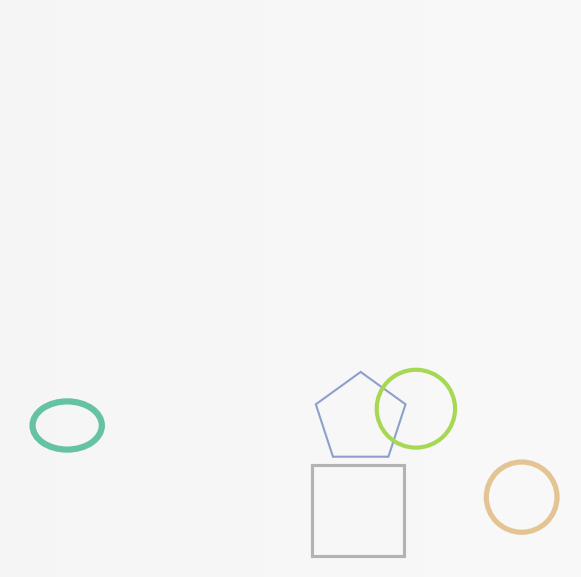[{"shape": "oval", "thickness": 3, "radius": 0.3, "center": [0.116, 0.262]}, {"shape": "pentagon", "thickness": 1, "radius": 0.41, "center": [0.621, 0.274]}, {"shape": "circle", "thickness": 2, "radius": 0.34, "center": [0.715, 0.291]}, {"shape": "circle", "thickness": 2.5, "radius": 0.3, "center": [0.897, 0.138]}, {"shape": "square", "thickness": 1.5, "radius": 0.39, "center": [0.616, 0.116]}]